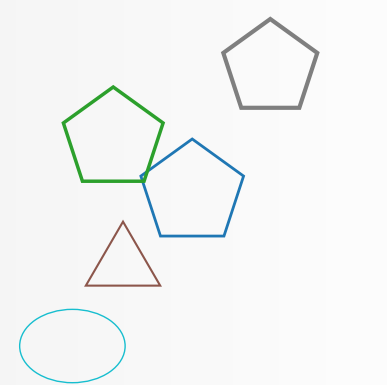[{"shape": "pentagon", "thickness": 2, "radius": 0.7, "center": [0.496, 0.5]}, {"shape": "pentagon", "thickness": 2.5, "radius": 0.68, "center": [0.292, 0.639]}, {"shape": "triangle", "thickness": 1.5, "radius": 0.55, "center": [0.317, 0.313]}, {"shape": "pentagon", "thickness": 3, "radius": 0.64, "center": [0.698, 0.823]}, {"shape": "oval", "thickness": 1, "radius": 0.68, "center": [0.187, 0.101]}]